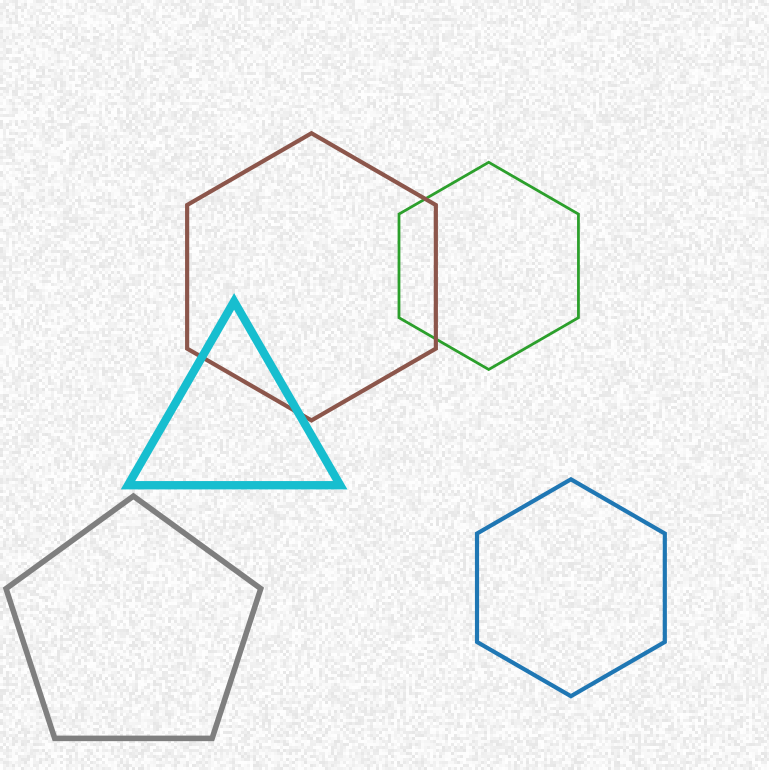[{"shape": "hexagon", "thickness": 1.5, "radius": 0.7, "center": [0.741, 0.237]}, {"shape": "hexagon", "thickness": 1, "radius": 0.67, "center": [0.635, 0.655]}, {"shape": "hexagon", "thickness": 1.5, "radius": 0.93, "center": [0.405, 0.64]}, {"shape": "pentagon", "thickness": 2, "radius": 0.87, "center": [0.173, 0.182]}, {"shape": "triangle", "thickness": 3, "radius": 0.8, "center": [0.304, 0.449]}]